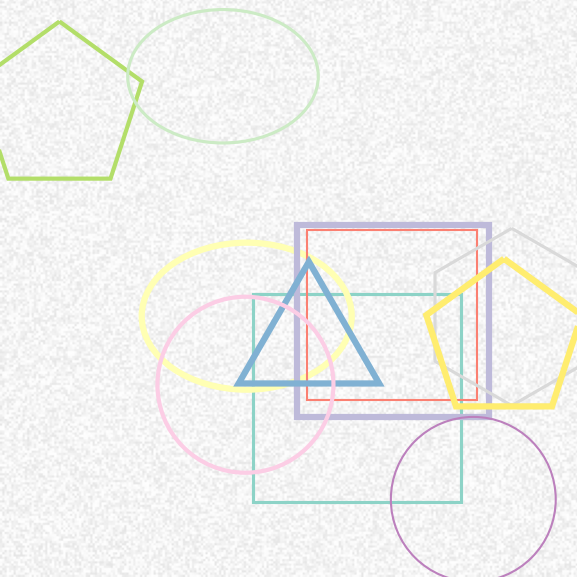[{"shape": "square", "thickness": 1.5, "radius": 0.9, "center": [0.618, 0.309]}, {"shape": "oval", "thickness": 3, "radius": 0.91, "center": [0.427, 0.452]}, {"shape": "square", "thickness": 3, "radius": 0.83, "center": [0.68, 0.444]}, {"shape": "square", "thickness": 1, "radius": 0.74, "center": [0.679, 0.454]}, {"shape": "triangle", "thickness": 3, "radius": 0.7, "center": [0.535, 0.405]}, {"shape": "pentagon", "thickness": 2, "radius": 0.75, "center": [0.103, 0.812]}, {"shape": "circle", "thickness": 2, "radius": 0.76, "center": [0.425, 0.333]}, {"shape": "hexagon", "thickness": 1.5, "radius": 0.77, "center": [0.886, 0.45]}, {"shape": "circle", "thickness": 1, "radius": 0.71, "center": [0.82, 0.134]}, {"shape": "oval", "thickness": 1.5, "radius": 0.83, "center": [0.386, 0.867]}, {"shape": "pentagon", "thickness": 3, "radius": 0.71, "center": [0.873, 0.41]}]